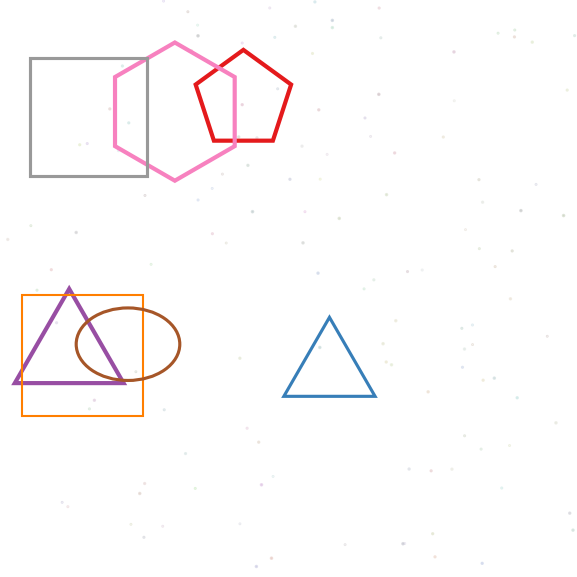[{"shape": "pentagon", "thickness": 2, "radius": 0.43, "center": [0.421, 0.826]}, {"shape": "triangle", "thickness": 1.5, "radius": 0.46, "center": [0.57, 0.358]}, {"shape": "triangle", "thickness": 2, "radius": 0.54, "center": [0.12, 0.39]}, {"shape": "square", "thickness": 1, "radius": 0.52, "center": [0.143, 0.384]}, {"shape": "oval", "thickness": 1.5, "radius": 0.45, "center": [0.222, 0.403]}, {"shape": "hexagon", "thickness": 2, "radius": 0.6, "center": [0.303, 0.806]}, {"shape": "square", "thickness": 1.5, "radius": 0.51, "center": [0.154, 0.796]}]